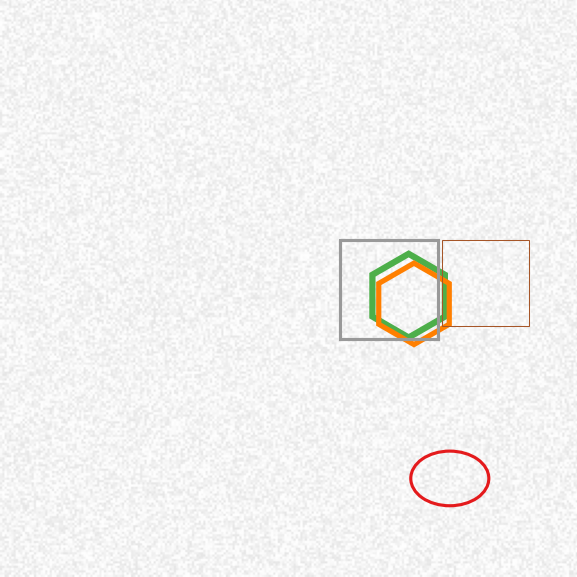[{"shape": "oval", "thickness": 1.5, "radius": 0.34, "center": [0.779, 0.171]}, {"shape": "hexagon", "thickness": 3, "radius": 0.36, "center": [0.708, 0.487]}, {"shape": "hexagon", "thickness": 2.5, "radius": 0.35, "center": [0.717, 0.473]}, {"shape": "square", "thickness": 0.5, "radius": 0.37, "center": [0.84, 0.509]}, {"shape": "square", "thickness": 1.5, "radius": 0.43, "center": [0.674, 0.498]}]